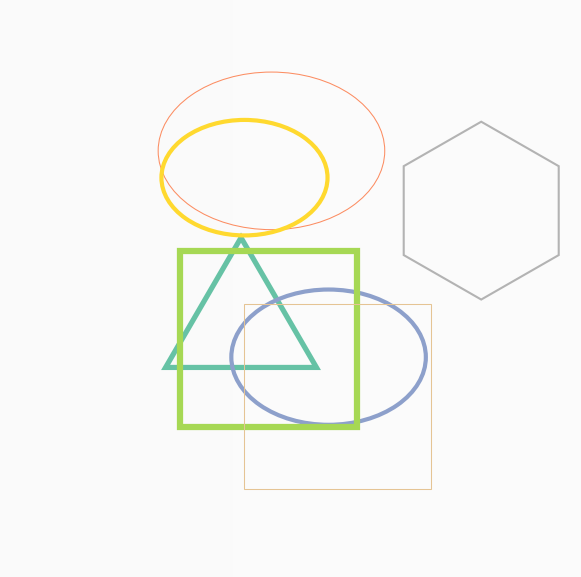[{"shape": "triangle", "thickness": 2.5, "radius": 0.75, "center": [0.415, 0.438]}, {"shape": "oval", "thickness": 0.5, "radius": 0.97, "center": [0.467, 0.738]}, {"shape": "oval", "thickness": 2, "radius": 0.84, "center": [0.565, 0.381]}, {"shape": "square", "thickness": 3, "radius": 0.76, "center": [0.462, 0.411]}, {"shape": "oval", "thickness": 2, "radius": 0.71, "center": [0.421, 0.691]}, {"shape": "square", "thickness": 0.5, "radius": 0.8, "center": [0.581, 0.312]}, {"shape": "hexagon", "thickness": 1, "radius": 0.77, "center": [0.828, 0.634]}]